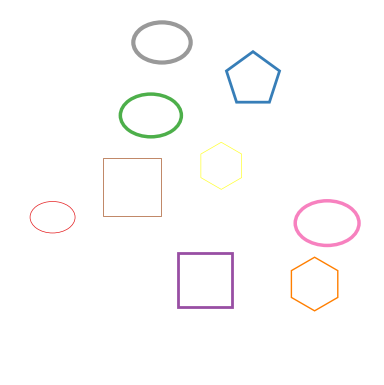[{"shape": "oval", "thickness": 0.5, "radius": 0.29, "center": [0.137, 0.436]}, {"shape": "pentagon", "thickness": 2, "radius": 0.36, "center": [0.657, 0.793]}, {"shape": "oval", "thickness": 2.5, "radius": 0.4, "center": [0.392, 0.7]}, {"shape": "square", "thickness": 2, "radius": 0.35, "center": [0.533, 0.272]}, {"shape": "hexagon", "thickness": 1, "radius": 0.35, "center": [0.817, 0.262]}, {"shape": "hexagon", "thickness": 0.5, "radius": 0.31, "center": [0.575, 0.569]}, {"shape": "square", "thickness": 0.5, "radius": 0.38, "center": [0.343, 0.514]}, {"shape": "oval", "thickness": 2.5, "radius": 0.41, "center": [0.85, 0.42]}, {"shape": "oval", "thickness": 3, "radius": 0.37, "center": [0.421, 0.89]}]